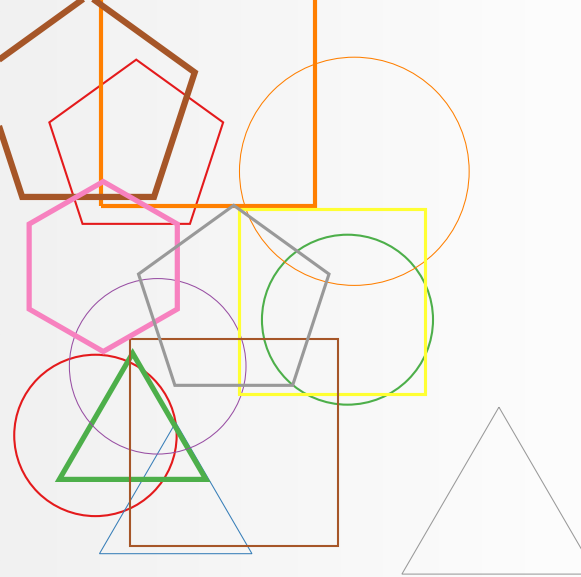[{"shape": "circle", "thickness": 1, "radius": 0.7, "center": [0.164, 0.245]}, {"shape": "pentagon", "thickness": 1, "radius": 0.79, "center": [0.234, 0.739]}, {"shape": "triangle", "thickness": 0.5, "radius": 0.76, "center": [0.302, 0.116]}, {"shape": "circle", "thickness": 1, "radius": 0.74, "center": [0.598, 0.446]}, {"shape": "triangle", "thickness": 2.5, "radius": 0.73, "center": [0.228, 0.242]}, {"shape": "circle", "thickness": 0.5, "radius": 0.76, "center": [0.271, 0.365]}, {"shape": "circle", "thickness": 0.5, "radius": 0.99, "center": [0.61, 0.703]}, {"shape": "square", "thickness": 2, "radius": 0.92, "center": [0.358, 0.828]}, {"shape": "square", "thickness": 1.5, "radius": 0.8, "center": [0.571, 0.477]}, {"shape": "pentagon", "thickness": 3, "radius": 0.96, "center": [0.152, 0.814]}, {"shape": "square", "thickness": 1, "radius": 0.89, "center": [0.402, 0.233]}, {"shape": "hexagon", "thickness": 2.5, "radius": 0.74, "center": [0.178, 0.538]}, {"shape": "triangle", "thickness": 0.5, "radius": 0.96, "center": [0.858, 0.101]}, {"shape": "pentagon", "thickness": 1.5, "radius": 0.86, "center": [0.402, 0.471]}]